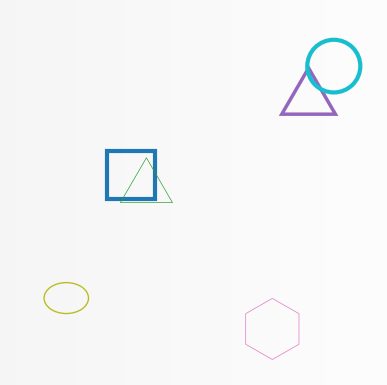[{"shape": "square", "thickness": 3, "radius": 0.31, "center": [0.338, 0.545]}, {"shape": "triangle", "thickness": 0.5, "radius": 0.39, "center": [0.378, 0.513]}, {"shape": "triangle", "thickness": 2.5, "radius": 0.4, "center": [0.796, 0.743]}, {"shape": "hexagon", "thickness": 0.5, "radius": 0.4, "center": [0.703, 0.146]}, {"shape": "oval", "thickness": 1, "radius": 0.29, "center": [0.171, 0.226]}, {"shape": "circle", "thickness": 3, "radius": 0.34, "center": [0.861, 0.828]}]